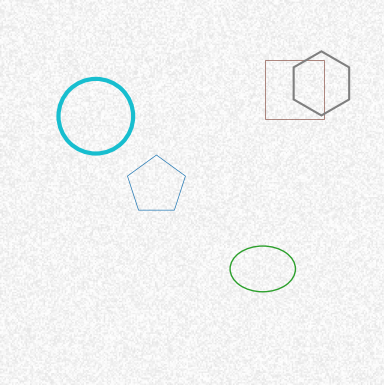[{"shape": "pentagon", "thickness": 0.5, "radius": 0.4, "center": [0.406, 0.518]}, {"shape": "oval", "thickness": 1, "radius": 0.42, "center": [0.683, 0.302]}, {"shape": "square", "thickness": 0.5, "radius": 0.38, "center": [0.764, 0.767]}, {"shape": "hexagon", "thickness": 1.5, "radius": 0.42, "center": [0.835, 0.783]}, {"shape": "circle", "thickness": 3, "radius": 0.48, "center": [0.249, 0.698]}]